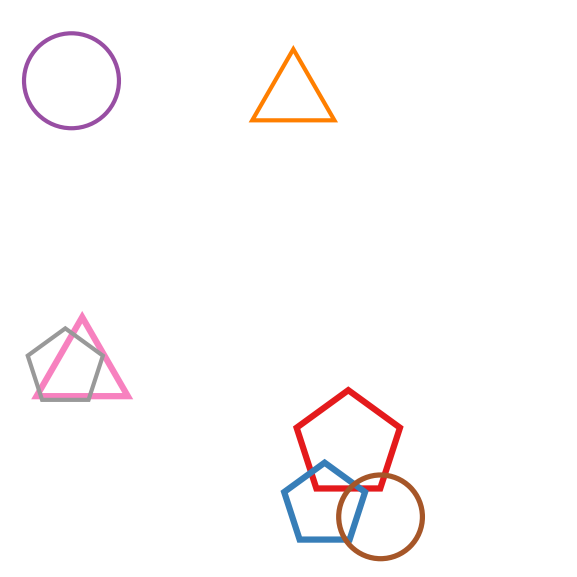[{"shape": "pentagon", "thickness": 3, "radius": 0.47, "center": [0.603, 0.229]}, {"shape": "pentagon", "thickness": 3, "radius": 0.37, "center": [0.562, 0.124]}, {"shape": "circle", "thickness": 2, "radius": 0.41, "center": [0.124, 0.859]}, {"shape": "triangle", "thickness": 2, "radius": 0.41, "center": [0.508, 0.832]}, {"shape": "circle", "thickness": 2.5, "radius": 0.36, "center": [0.659, 0.104]}, {"shape": "triangle", "thickness": 3, "radius": 0.46, "center": [0.142, 0.359]}, {"shape": "pentagon", "thickness": 2, "radius": 0.34, "center": [0.113, 0.362]}]